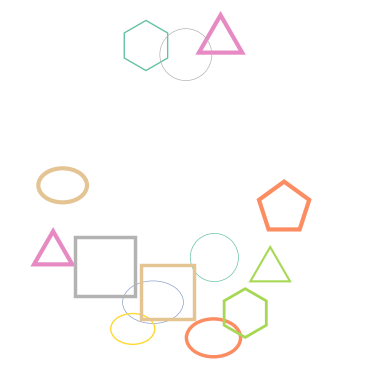[{"shape": "hexagon", "thickness": 1, "radius": 0.33, "center": [0.379, 0.882]}, {"shape": "circle", "thickness": 0.5, "radius": 0.31, "center": [0.557, 0.331]}, {"shape": "oval", "thickness": 2.5, "radius": 0.35, "center": [0.555, 0.122]}, {"shape": "pentagon", "thickness": 3, "radius": 0.34, "center": [0.738, 0.46]}, {"shape": "oval", "thickness": 0.5, "radius": 0.4, "center": [0.397, 0.215]}, {"shape": "triangle", "thickness": 3, "radius": 0.32, "center": [0.573, 0.896]}, {"shape": "triangle", "thickness": 3, "radius": 0.29, "center": [0.138, 0.342]}, {"shape": "hexagon", "thickness": 2, "radius": 0.32, "center": [0.637, 0.187]}, {"shape": "triangle", "thickness": 1.5, "radius": 0.3, "center": [0.702, 0.299]}, {"shape": "oval", "thickness": 1, "radius": 0.29, "center": [0.345, 0.146]}, {"shape": "oval", "thickness": 3, "radius": 0.32, "center": [0.163, 0.519]}, {"shape": "square", "thickness": 2.5, "radius": 0.35, "center": [0.436, 0.242]}, {"shape": "circle", "thickness": 0.5, "radius": 0.34, "center": [0.483, 0.858]}, {"shape": "square", "thickness": 2.5, "radius": 0.39, "center": [0.274, 0.308]}]